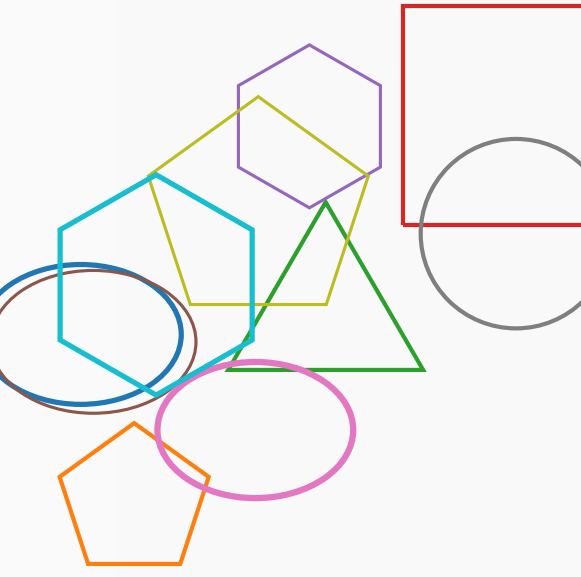[{"shape": "oval", "thickness": 2.5, "radius": 0.86, "center": [0.139, 0.42]}, {"shape": "pentagon", "thickness": 2, "radius": 0.67, "center": [0.231, 0.132]}, {"shape": "triangle", "thickness": 2, "radius": 0.97, "center": [0.56, 0.455]}, {"shape": "square", "thickness": 2, "radius": 0.95, "center": [0.883, 0.8]}, {"shape": "hexagon", "thickness": 1.5, "radius": 0.71, "center": [0.532, 0.78]}, {"shape": "oval", "thickness": 1.5, "radius": 0.88, "center": [0.161, 0.407]}, {"shape": "oval", "thickness": 3, "radius": 0.84, "center": [0.439, 0.254]}, {"shape": "circle", "thickness": 2, "radius": 0.82, "center": [0.888, 0.595]}, {"shape": "pentagon", "thickness": 1.5, "radius": 1.0, "center": [0.444, 0.633]}, {"shape": "hexagon", "thickness": 2.5, "radius": 0.95, "center": [0.269, 0.506]}]